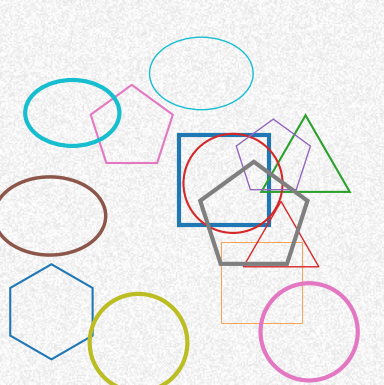[{"shape": "hexagon", "thickness": 1.5, "radius": 0.62, "center": [0.134, 0.19]}, {"shape": "square", "thickness": 3, "radius": 0.58, "center": [0.581, 0.534]}, {"shape": "square", "thickness": 0.5, "radius": 0.52, "center": [0.68, 0.266]}, {"shape": "triangle", "thickness": 1.5, "radius": 0.66, "center": [0.794, 0.568]}, {"shape": "circle", "thickness": 1.5, "radius": 0.64, "center": [0.605, 0.524]}, {"shape": "triangle", "thickness": 1, "radius": 0.57, "center": [0.73, 0.364]}, {"shape": "pentagon", "thickness": 1, "radius": 0.51, "center": [0.71, 0.589]}, {"shape": "oval", "thickness": 2.5, "radius": 0.73, "center": [0.13, 0.439]}, {"shape": "circle", "thickness": 3, "radius": 0.63, "center": [0.803, 0.138]}, {"shape": "pentagon", "thickness": 1.5, "radius": 0.56, "center": [0.342, 0.667]}, {"shape": "pentagon", "thickness": 3, "radius": 0.73, "center": [0.659, 0.433]}, {"shape": "circle", "thickness": 3, "radius": 0.63, "center": [0.36, 0.11]}, {"shape": "oval", "thickness": 1, "radius": 0.67, "center": [0.523, 0.809]}, {"shape": "oval", "thickness": 3, "radius": 0.61, "center": [0.188, 0.707]}]